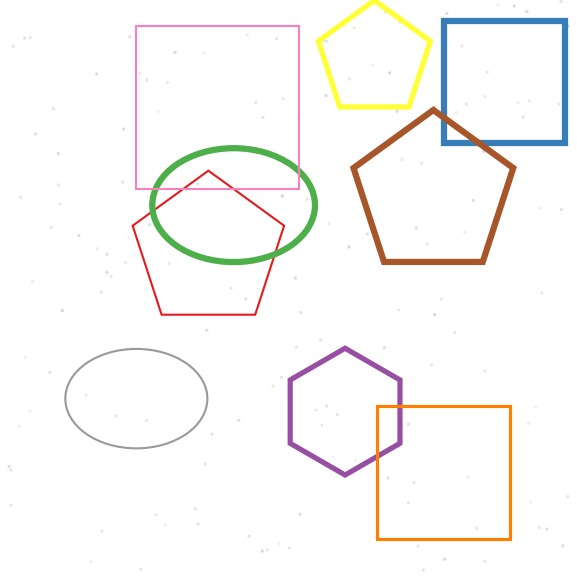[{"shape": "pentagon", "thickness": 1, "radius": 0.69, "center": [0.361, 0.566]}, {"shape": "square", "thickness": 3, "radius": 0.53, "center": [0.874, 0.856]}, {"shape": "oval", "thickness": 3, "radius": 0.7, "center": [0.405, 0.644]}, {"shape": "hexagon", "thickness": 2.5, "radius": 0.55, "center": [0.598, 0.286]}, {"shape": "square", "thickness": 1.5, "radius": 0.58, "center": [0.768, 0.181]}, {"shape": "pentagon", "thickness": 2.5, "radius": 0.51, "center": [0.648, 0.896]}, {"shape": "pentagon", "thickness": 3, "radius": 0.73, "center": [0.75, 0.663]}, {"shape": "square", "thickness": 1, "radius": 0.7, "center": [0.376, 0.813]}, {"shape": "oval", "thickness": 1, "radius": 0.61, "center": [0.236, 0.309]}]